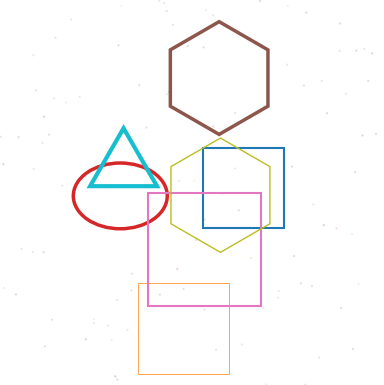[{"shape": "square", "thickness": 1.5, "radius": 0.52, "center": [0.632, 0.512]}, {"shape": "square", "thickness": 0.5, "radius": 0.59, "center": [0.476, 0.148]}, {"shape": "oval", "thickness": 2.5, "radius": 0.61, "center": [0.312, 0.491]}, {"shape": "hexagon", "thickness": 2.5, "radius": 0.73, "center": [0.569, 0.797]}, {"shape": "square", "thickness": 1.5, "radius": 0.74, "center": [0.531, 0.352]}, {"shape": "hexagon", "thickness": 1, "radius": 0.74, "center": [0.573, 0.493]}, {"shape": "triangle", "thickness": 3, "radius": 0.5, "center": [0.321, 0.567]}]